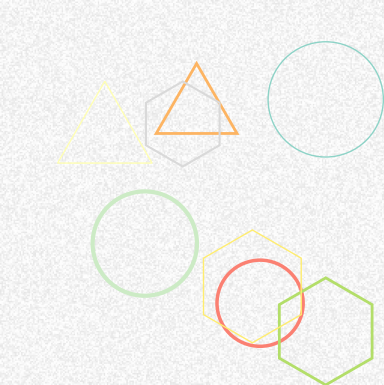[{"shape": "circle", "thickness": 1, "radius": 0.75, "center": [0.846, 0.742]}, {"shape": "triangle", "thickness": 1, "radius": 0.71, "center": [0.272, 0.647]}, {"shape": "circle", "thickness": 2.5, "radius": 0.56, "center": [0.676, 0.212]}, {"shape": "triangle", "thickness": 2, "radius": 0.61, "center": [0.511, 0.714]}, {"shape": "hexagon", "thickness": 2, "radius": 0.7, "center": [0.846, 0.139]}, {"shape": "hexagon", "thickness": 1.5, "radius": 0.55, "center": [0.475, 0.678]}, {"shape": "circle", "thickness": 3, "radius": 0.68, "center": [0.376, 0.367]}, {"shape": "hexagon", "thickness": 1, "radius": 0.73, "center": [0.655, 0.256]}]